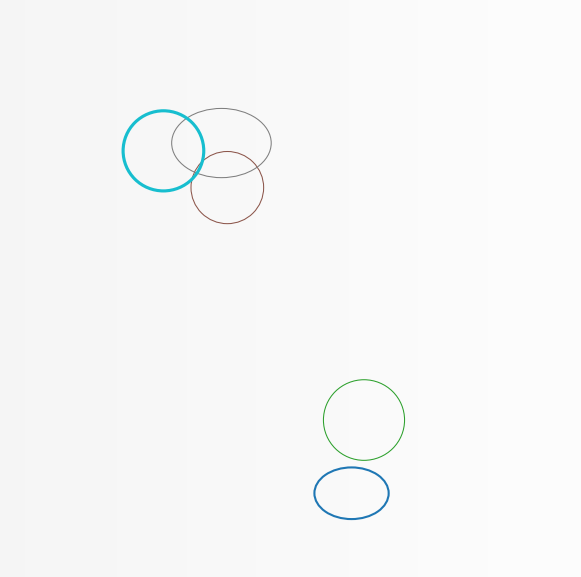[{"shape": "oval", "thickness": 1, "radius": 0.32, "center": [0.605, 0.145]}, {"shape": "circle", "thickness": 0.5, "radius": 0.35, "center": [0.626, 0.272]}, {"shape": "circle", "thickness": 0.5, "radius": 0.31, "center": [0.391, 0.674]}, {"shape": "oval", "thickness": 0.5, "radius": 0.43, "center": [0.381, 0.751]}, {"shape": "circle", "thickness": 1.5, "radius": 0.35, "center": [0.281, 0.738]}]